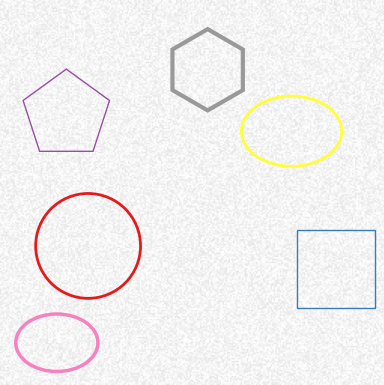[{"shape": "circle", "thickness": 2, "radius": 0.68, "center": [0.229, 0.361]}, {"shape": "square", "thickness": 1, "radius": 0.51, "center": [0.872, 0.301]}, {"shape": "pentagon", "thickness": 1, "radius": 0.59, "center": [0.172, 0.702]}, {"shape": "oval", "thickness": 2, "radius": 0.65, "center": [0.757, 0.659]}, {"shape": "oval", "thickness": 2.5, "radius": 0.53, "center": [0.148, 0.11]}, {"shape": "hexagon", "thickness": 3, "radius": 0.53, "center": [0.539, 0.819]}]